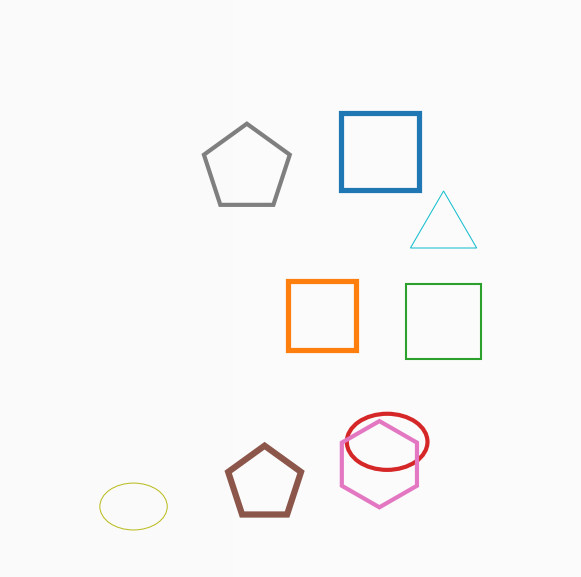[{"shape": "square", "thickness": 2.5, "radius": 0.33, "center": [0.654, 0.738]}, {"shape": "square", "thickness": 2.5, "radius": 0.3, "center": [0.554, 0.453]}, {"shape": "square", "thickness": 1, "radius": 0.32, "center": [0.764, 0.443]}, {"shape": "oval", "thickness": 2, "radius": 0.35, "center": [0.666, 0.234]}, {"shape": "pentagon", "thickness": 3, "radius": 0.33, "center": [0.455, 0.162]}, {"shape": "hexagon", "thickness": 2, "radius": 0.37, "center": [0.653, 0.195]}, {"shape": "pentagon", "thickness": 2, "radius": 0.39, "center": [0.425, 0.707]}, {"shape": "oval", "thickness": 0.5, "radius": 0.29, "center": [0.23, 0.122]}, {"shape": "triangle", "thickness": 0.5, "radius": 0.33, "center": [0.763, 0.603]}]